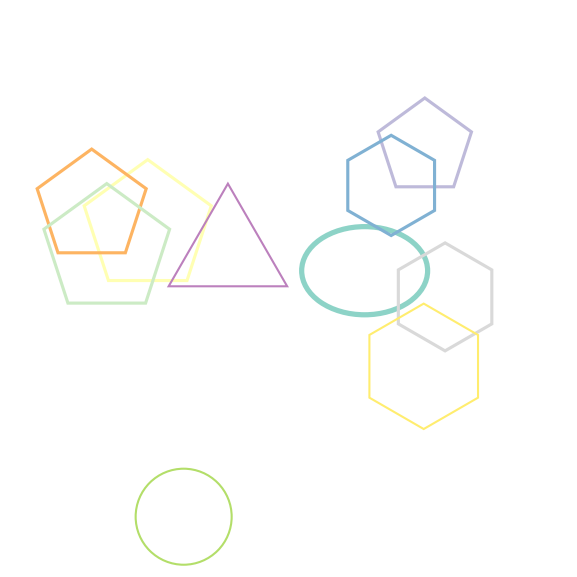[{"shape": "oval", "thickness": 2.5, "radius": 0.55, "center": [0.631, 0.53]}, {"shape": "pentagon", "thickness": 1.5, "radius": 0.58, "center": [0.256, 0.607]}, {"shape": "pentagon", "thickness": 1.5, "radius": 0.42, "center": [0.736, 0.744]}, {"shape": "hexagon", "thickness": 1.5, "radius": 0.43, "center": [0.677, 0.678]}, {"shape": "pentagon", "thickness": 1.5, "radius": 0.5, "center": [0.159, 0.642]}, {"shape": "circle", "thickness": 1, "radius": 0.42, "center": [0.318, 0.104]}, {"shape": "hexagon", "thickness": 1.5, "radius": 0.47, "center": [0.771, 0.485]}, {"shape": "triangle", "thickness": 1, "radius": 0.59, "center": [0.395, 0.563]}, {"shape": "pentagon", "thickness": 1.5, "radius": 0.57, "center": [0.185, 0.567]}, {"shape": "hexagon", "thickness": 1, "radius": 0.54, "center": [0.734, 0.365]}]